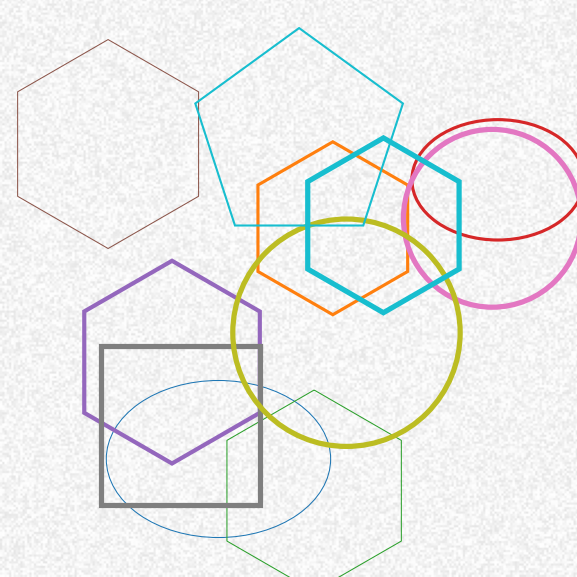[{"shape": "oval", "thickness": 0.5, "radius": 0.97, "center": [0.378, 0.204]}, {"shape": "hexagon", "thickness": 1.5, "radius": 0.75, "center": [0.576, 0.604]}, {"shape": "hexagon", "thickness": 0.5, "radius": 0.87, "center": [0.544, 0.149]}, {"shape": "oval", "thickness": 1.5, "radius": 0.74, "center": [0.862, 0.688]}, {"shape": "hexagon", "thickness": 2, "radius": 0.88, "center": [0.298, 0.372]}, {"shape": "hexagon", "thickness": 0.5, "radius": 0.9, "center": [0.187, 0.75]}, {"shape": "circle", "thickness": 2.5, "radius": 0.77, "center": [0.853, 0.621]}, {"shape": "square", "thickness": 2.5, "radius": 0.69, "center": [0.313, 0.262]}, {"shape": "circle", "thickness": 2.5, "radius": 0.98, "center": [0.6, 0.423]}, {"shape": "hexagon", "thickness": 2.5, "radius": 0.76, "center": [0.664, 0.609]}, {"shape": "pentagon", "thickness": 1, "radius": 0.94, "center": [0.518, 0.762]}]